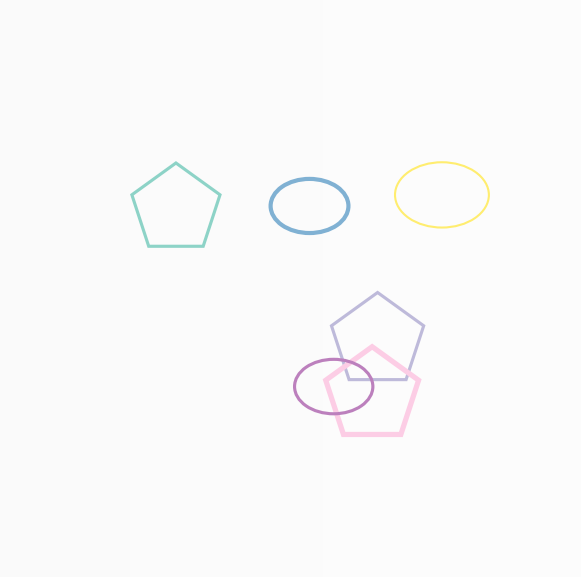[{"shape": "pentagon", "thickness": 1.5, "radius": 0.4, "center": [0.303, 0.637]}, {"shape": "pentagon", "thickness": 1.5, "radius": 0.42, "center": [0.65, 0.409]}, {"shape": "oval", "thickness": 2, "radius": 0.33, "center": [0.533, 0.642]}, {"shape": "pentagon", "thickness": 2.5, "radius": 0.42, "center": [0.64, 0.315]}, {"shape": "oval", "thickness": 1.5, "radius": 0.34, "center": [0.574, 0.33]}, {"shape": "oval", "thickness": 1, "radius": 0.4, "center": [0.76, 0.662]}]